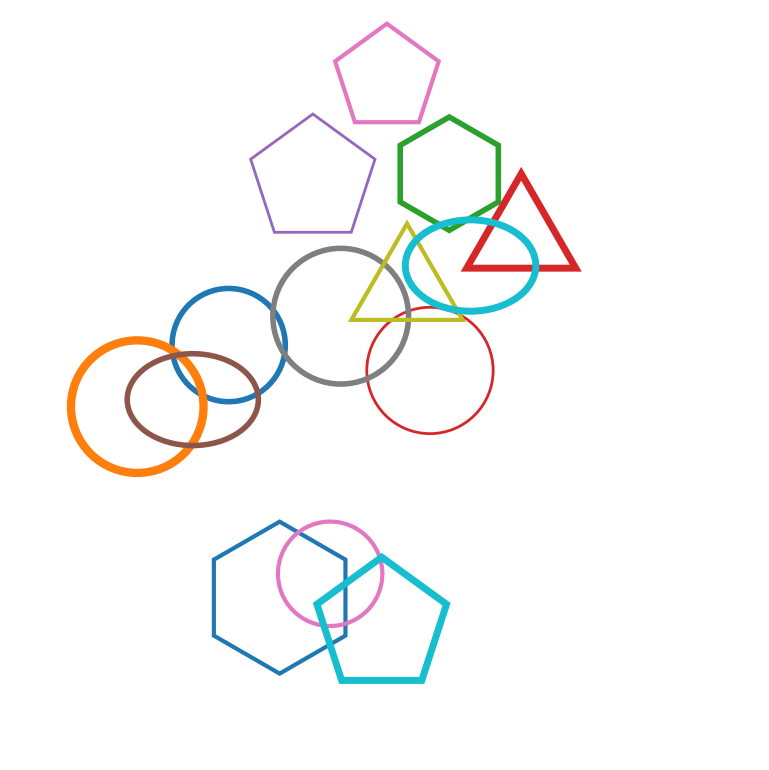[{"shape": "hexagon", "thickness": 1.5, "radius": 0.49, "center": [0.363, 0.224]}, {"shape": "circle", "thickness": 2, "radius": 0.37, "center": [0.297, 0.552]}, {"shape": "circle", "thickness": 3, "radius": 0.43, "center": [0.178, 0.472]}, {"shape": "hexagon", "thickness": 2, "radius": 0.37, "center": [0.583, 0.774]}, {"shape": "circle", "thickness": 1, "radius": 0.41, "center": [0.558, 0.519]}, {"shape": "triangle", "thickness": 2.5, "radius": 0.41, "center": [0.677, 0.693]}, {"shape": "pentagon", "thickness": 1, "radius": 0.42, "center": [0.406, 0.767]}, {"shape": "oval", "thickness": 2, "radius": 0.43, "center": [0.25, 0.481]}, {"shape": "circle", "thickness": 1.5, "radius": 0.34, "center": [0.429, 0.255]}, {"shape": "pentagon", "thickness": 1.5, "radius": 0.35, "center": [0.502, 0.898]}, {"shape": "circle", "thickness": 2, "radius": 0.44, "center": [0.442, 0.589]}, {"shape": "triangle", "thickness": 1.5, "radius": 0.42, "center": [0.529, 0.626]}, {"shape": "pentagon", "thickness": 2.5, "radius": 0.44, "center": [0.496, 0.188]}, {"shape": "oval", "thickness": 2.5, "radius": 0.42, "center": [0.611, 0.655]}]